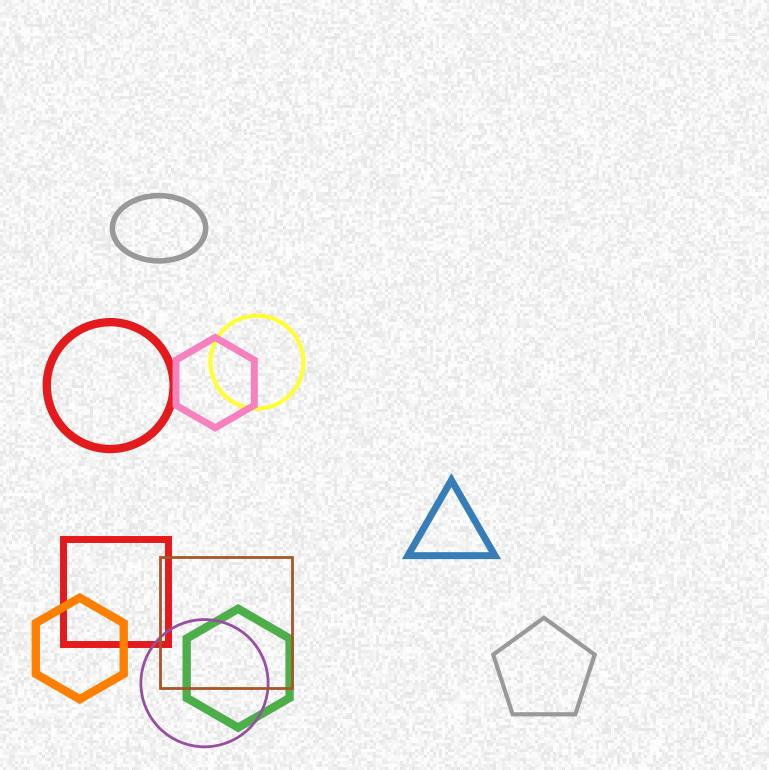[{"shape": "square", "thickness": 2.5, "radius": 0.34, "center": [0.15, 0.232]}, {"shape": "circle", "thickness": 3, "radius": 0.41, "center": [0.143, 0.499]}, {"shape": "triangle", "thickness": 2.5, "radius": 0.33, "center": [0.586, 0.311]}, {"shape": "hexagon", "thickness": 3, "radius": 0.39, "center": [0.309, 0.132]}, {"shape": "circle", "thickness": 1, "radius": 0.41, "center": [0.266, 0.113]}, {"shape": "hexagon", "thickness": 3, "radius": 0.33, "center": [0.104, 0.158]}, {"shape": "circle", "thickness": 1.5, "radius": 0.3, "center": [0.334, 0.53]}, {"shape": "square", "thickness": 1, "radius": 0.43, "center": [0.293, 0.191]}, {"shape": "hexagon", "thickness": 2.5, "radius": 0.29, "center": [0.279, 0.503]}, {"shape": "pentagon", "thickness": 1.5, "radius": 0.35, "center": [0.706, 0.128]}, {"shape": "oval", "thickness": 2, "radius": 0.3, "center": [0.207, 0.704]}]